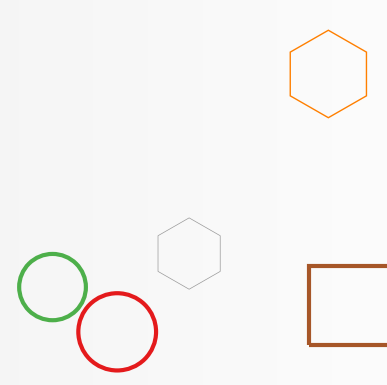[{"shape": "circle", "thickness": 3, "radius": 0.5, "center": [0.302, 0.138]}, {"shape": "circle", "thickness": 3, "radius": 0.43, "center": [0.136, 0.254]}, {"shape": "hexagon", "thickness": 1, "radius": 0.57, "center": [0.847, 0.808]}, {"shape": "square", "thickness": 3, "radius": 0.51, "center": [0.9, 0.207]}, {"shape": "hexagon", "thickness": 0.5, "radius": 0.46, "center": [0.488, 0.341]}]